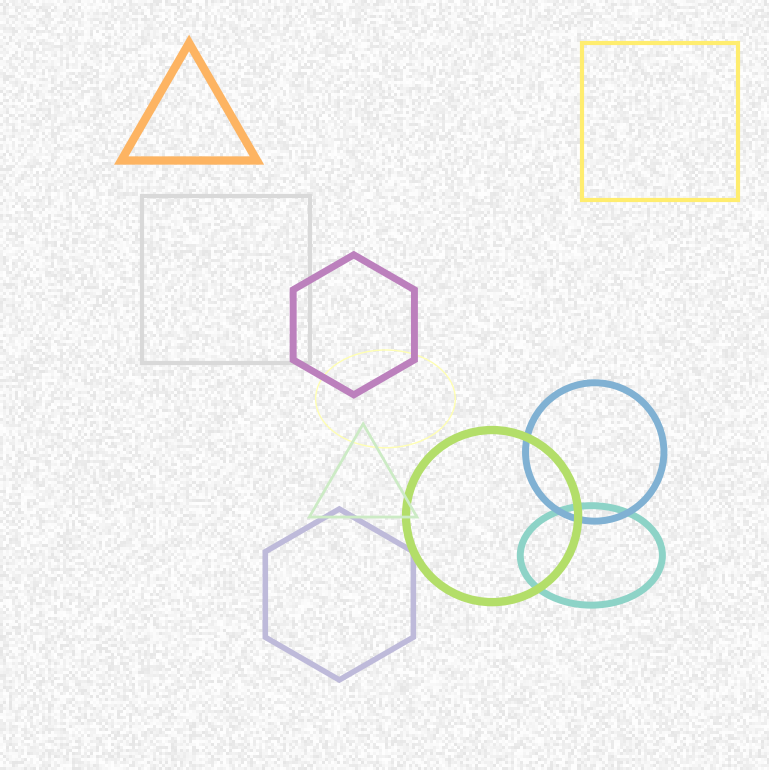[{"shape": "oval", "thickness": 2.5, "radius": 0.46, "center": [0.768, 0.279]}, {"shape": "oval", "thickness": 0.5, "radius": 0.45, "center": [0.501, 0.482]}, {"shape": "hexagon", "thickness": 2, "radius": 0.55, "center": [0.441, 0.228]}, {"shape": "circle", "thickness": 2.5, "radius": 0.45, "center": [0.772, 0.413]}, {"shape": "triangle", "thickness": 3, "radius": 0.51, "center": [0.246, 0.842]}, {"shape": "circle", "thickness": 3, "radius": 0.56, "center": [0.639, 0.33]}, {"shape": "square", "thickness": 1.5, "radius": 0.54, "center": [0.294, 0.637]}, {"shape": "hexagon", "thickness": 2.5, "radius": 0.45, "center": [0.459, 0.578]}, {"shape": "triangle", "thickness": 1, "radius": 0.4, "center": [0.472, 0.369]}, {"shape": "square", "thickness": 1.5, "radius": 0.51, "center": [0.857, 0.842]}]